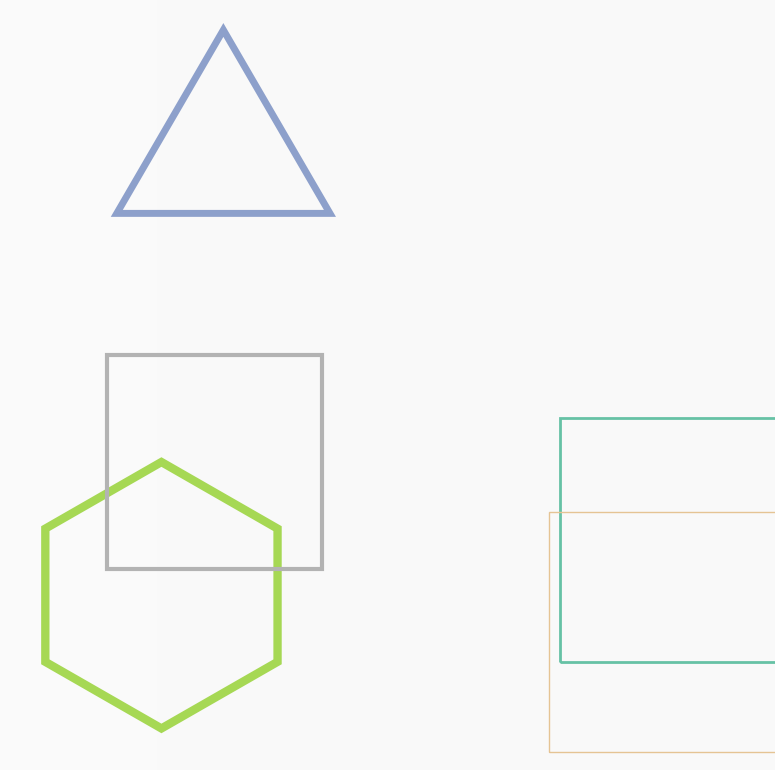[{"shape": "square", "thickness": 1, "radius": 0.79, "center": [0.881, 0.299]}, {"shape": "triangle", "thickness": 2.5, "radius": 0.79, "center": [0.288, 0.802]}, {"shape": "hexagon", "thickness": 3, "radius": 0.86, "center": [0.208, 0.227]}, {"shape": "square", "thickness": 0.5, "radius": 0.78, "center": [0.864, 0.18]}, {"shape": "square", "thickness": 1.5, "radius": 0.69, "center": [0.276, 0.4]}]